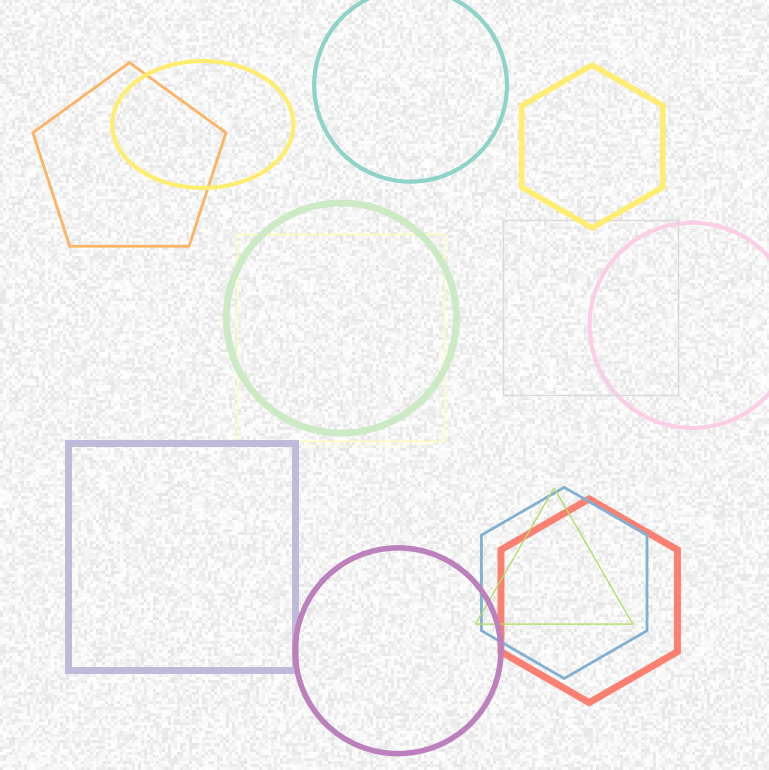[{"shape": "circle", "thickness": 1.5, "radius": 0.63, "center": [0.533, 0.889]}, {"shape": "square", "thickness": 0.5, "radius": 0.67, "center": [0.442, 0.562]}, {"shape": "square", "thickness": 2.5, "radius": 0.74, "center": [0.236, 0.277]}, {"shape": "hexagon", "thickness": 2.5, "radius": 0.66, "center": [0.765, 0.22]}, {"shape": "hexagon", "thickness": 1, "radius": 0.62, "center": [0.733, 0.243]}, {"shape": "pentagon", "thickness": 1, "radius": 0.66, "center": [0.168, 0.787]}, {"shape": "triangle", "thickness": 0.5, "radius": 0.59, "center": [0.72, 0.248]}, {"shape": "circle", "thickness": 1.5, "radius": 0.67, "center": [0.899, 0.577]}, {"shape": "square", "thickness": 0.5, "radius": 0.57, "center": [0.767, 0.6]}, {"shape": "circle", "thickness": 2, "radius": 0.67, "center": [0.517, 0.155]}, {"shape": "circle", "thickness": 2.5, "radius": 0.75, "center": [0.443, 0.587]}, {"shape": "oval", "thickness": 1.5, "radius": 0.59, "center": [0.263, 0.838]}, {"shape": "hexagon", "thickness": 2, "radius": 0.53, "center": [0.769, 0.81]}]